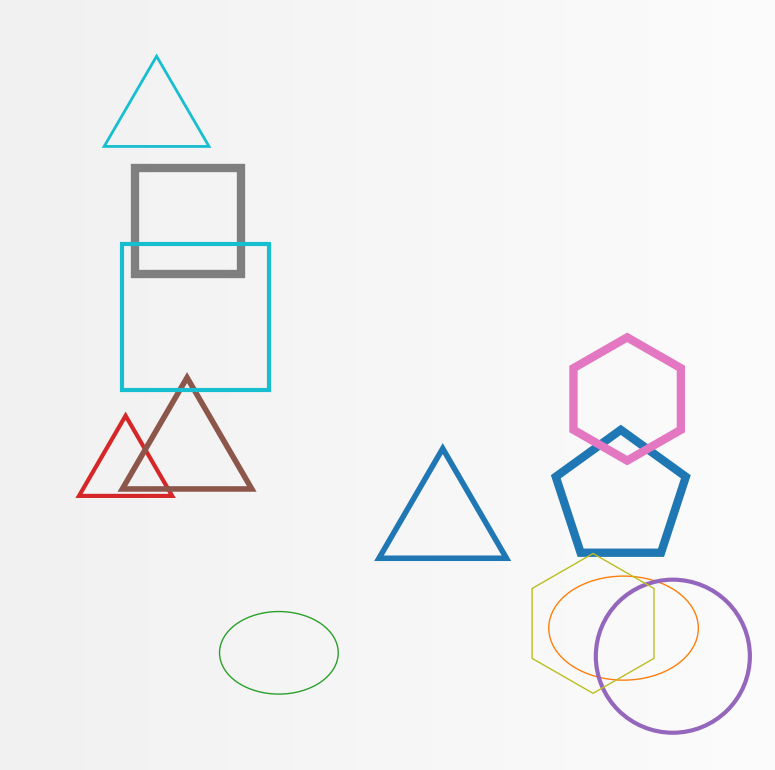[{"shape": "pentagon", "thickness": 3, "radius": 0.44, "center": [0.801, 0.354]}, {"shape": "triangle", "thickness": 2, "radius": 0.47, "center": [0.571, 0.322]}, {"shape": "oval", "thickness": 0.5, "radius": 0.48, "center": [0.805, 0.184]}, {"shape": "oval", "thickness": 0.5, "radius": 0.38, "center": [0.36, 0.152]}, {"shape": "triangle", "thickness": 1.5, "radius": 0.35, "center": [0.162, 0.391]}, {"shape": "circle", "thickness": 1.5, "radius": 0.5, "center": [0.868, 0.148]}, {"shape": "triangle", "thickness": 2, "radius": 0.48, "center": [0.241, 0.413]}, {"shape": "hexagon", "thickness": 3, "radius": 0.4, "center": [0.809, 0.482]}, {"shape": "square", "thickness": 3, "radius": 0.34, "center": [0.242, 0.713]}, {"shape": "hexagon", "thickness": 0.5, "radius": 0.45, "center": [0.765, 0.19]}, {"shape": "square", "thickness": 1.5, "radius": 0.47, "center": [0.252, 0.588]}, {"shape": "triangle", "thickness": 1, "radius": 0.39, "center": [0.202, 0.849]}]